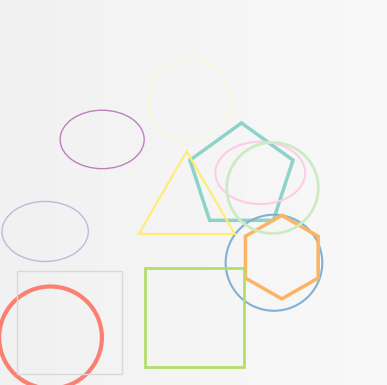[{"shape": "pentagon", "thickness": 2.5, "radius": 0.7, "center": [0.623, 0.541]}, {"shape": "circle", "thickness": 0.5, "radius": 0.53, "center": [0.489, 0.74]}, {"shape": "oval", "thickness": 1, "radius": 0.56, "center": [0.117, 0.399]}, {"shape": "circle", "thickness": 3, "radius": 0.66, "center": [0.13, 0.123]}, {"shape": "circle", "thickness": 1.5, "radius": 0.62, "center": [0.707, 0.318]}, {"shape": "hexagon", "thickness": 2.5, "radius": 0.54, "center": [0.727, 0.332]}, {"shape": "square", "thickness": 2, "radius": 0.64, "center": [0.501, 0.175]}, {"shape": "oval", "thickness": 1.5, "radius": 0.58, "center": [0.672, 0.551]}, {"shape": "square", "thickness": 1, "radius": 0.67, "center": [0.179, 0.162]}, {"shape": "oval", "thickness": 1, "radius": 0.54, "center": [0.264, 0.638]}, {"shape": "circle", "thickness": 2, "radius": 0.59, "center": [0.703, 0.512]}, {"shape": "triangle", "thickness": 1.5, "radius": 0.71, "center": [0.482, 0.464]}]